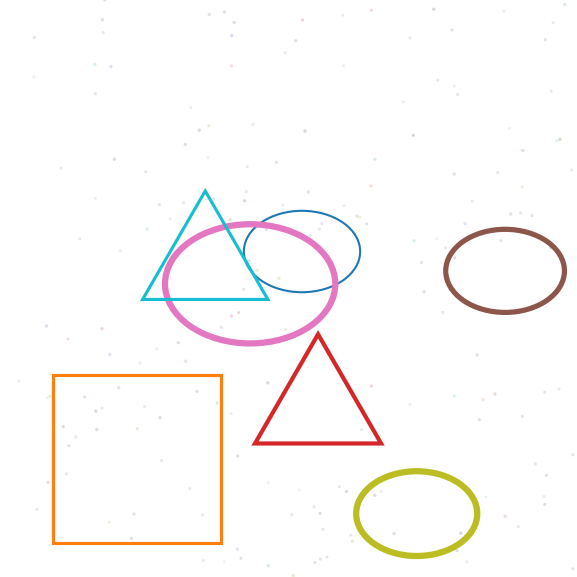[{"shape": "oval", "thickness": 1, "radius": 0.5, "center": [0.523, 0.564]}, {"shape": "square", "thickness": 1.5, "radius": 0.73, "center": [0.237, 0.204]}, {"shape": "triangle", "thickness": 2, "radius": 0.63, "center": [0.551, 0.294]}, {"shape": "oval", "thickness": 2.5, "radius": 0.51, "center": [0.875, 0.53]}, {"shape": "oval", "thickness": 3, "radius": 0.74, "center": [0.433, 0.508]}, {"shape": "oval", "thickness": 3, "radius": 0.52, "center": [0.722, 0.11]}, {"shape": "triangle", "thickness": 1.5, "radius": 0.63, "center": [0.355, 0.543]}]